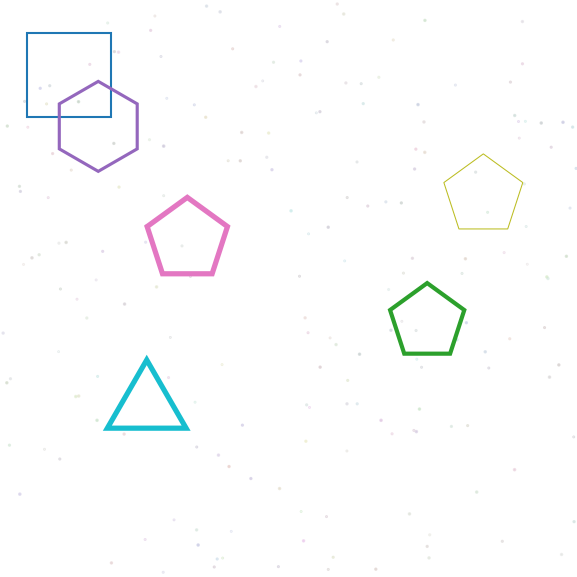[{"shape": "square", "thickness": 1, "radius": 0.36, "center": [0.119, 0.87]}, {"shape": "pentagon", "thickness": 2, "radius": 0.34, "center": [0.74, 0.441]}, {"shape": "hexagon", "thickness": 1.5, "radius": 0.39, "center": [0.17, 0.78]}, {"shape": "pentagon", "thickness": 2.5, "radius": 0.37, "center": [0.324, 0.584]}, {"shape": "pentagon", "thickness": 0.5, "radius": 0.36, "center": [0.837, 0.661]}, {"shape": "triangle", "thickness": 2.5, "radius": 0.39, "center": [0.254, 0.297]}]